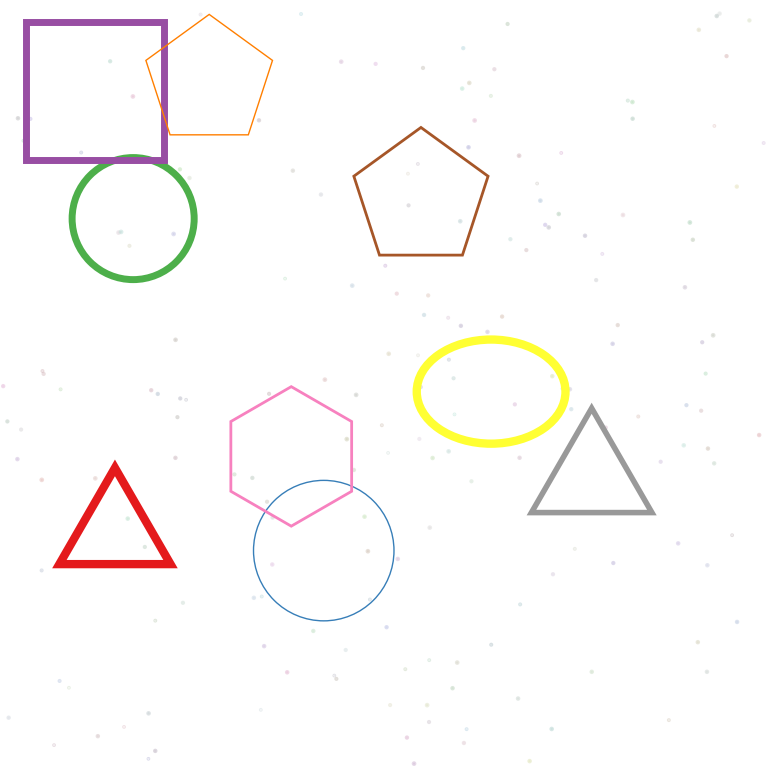[{"shape": "triangle", "thickness": 3, "radius": 0.42, "center": [0.149, 0.309]}, {"shape": "circle", "thickness": 0.5, "radius": 0.46, "center": [0.42, 0.285]}, {"shape": "circle", "thickness": 2.5, "radius": 0.4, "center": [0.173, 0.716]}, {"shape": "square", "thickness": 2.5, "radius": 0.45, "center": [0.123, 0.881]}, {"shape": "pentagon", "thickness": 0.5, "radius": 0.43, "center": [0.272, 0.895]}, {"shape": "oval", "thickness": 3, "radius": 0.48, "center": [0.638, 0.491]}, {"shape": "pentagon", "thickness": 1, "radius": 0.46, "center": [0.547, 0.743]}, {"shape": "hexagon", "thickness": 1, "radius": 0.45, "center": [0.378, 0.407]}, {"shape": "triangle", "thickness": 2, "radius": 0.45, "center": [0.768, 0.379]}]